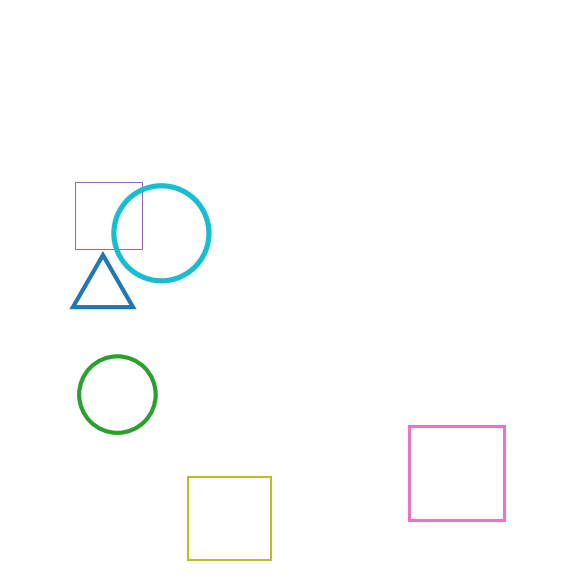[{"shape": "triangle", "thickness": 2, "radius": 0.3, "center": [0.178, 0.497]}, {"shape": "circle", "thickness": 2, "radius": 0.33, "center": [0.203, 0.316]}, {"shape": "square", "thickness": 0.5, "radius": 0.29, "center": [0.187, 0.626]}, {"shape": "square", "thickness": 1.5, "radius": 0.41, "center": [0.791, 0.18]}, {"shape": "square", "thickness": 1, "radius": 0.36, "center": [0.397, 0.101]}, {"shape": "circle", "thickness": 2.5, "radius": 0.41, "center": [0.279, 0.595]}]